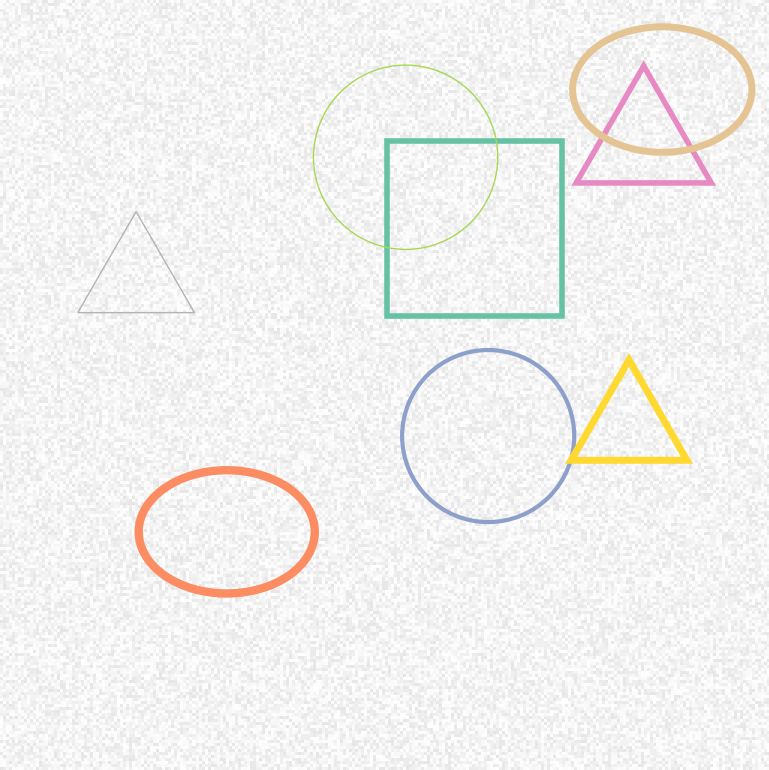[{"shape": "square", "thickness": 2, "radius": 0.57, "center": [0.616, 0.703]}, {"shape": "oval", "thickness": 3, "radius": 0.57, "center": [0.294, 0.309]}, {"shape": "circle", "thickness": 1.5, "radius": 0.56, "center": [0.634, 0.434]}, {"shape": "triangle", "thickness": 2, "radius": 0.51, "center": [0.836, 0.813]}, {"shape": "circle", "thickness": 0.5, "radius": 0.6, "center": [0.527, 0.796]}, {"shape": "triangle", "thickness": 2.5, "radius": 0.43, "center": [0.817, 0.446]}, {"shape": "oval", "thickness": 2.5, "radius": 0.58, "center": [0.86, 0.884]}, {"shape": "triangle", "thickness": 0.5, "radius": 0.44, "center": [0.177, 0.638]}]